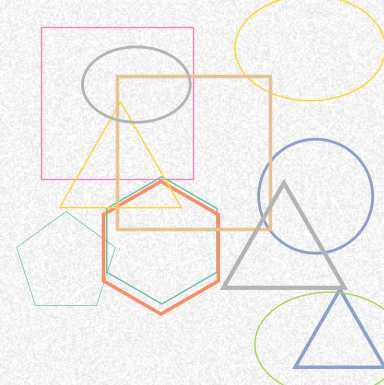[{"shape": "hexagon", "thickness": 1, "radius": 0.83, "center": [0.421, 0.376]}, {"shape": "pentagon", "thickness": 0.5, "radius": 0.67, "center": [0.171, 0.316]}, {"shape": "hexagon", "thickness": 2.5, "radius": 0.86, "center": [0.418, 0.356]}, {"shape": "triangle", "thickness": 2.5, "radius": 0.67, "center": [0.883, 0.113]}, {"shape": "circle", "thickness": 2, "radius": 0.74, "center": [0.82, 0.49]}, {"shape": "square", "thickness": 1, "radius": 0.99, "center": [0.304, 0.733]}, {"shape": "oval", "thickness": 1, "radius": 0.96, "center": [0.855, 0.106]}, {"shape": "triangle", "thickness": 1, "radius": 0.91, "center": [0.313, 0.552]}, {"shape": "oval", "thickness": 1, "radius": 0.98, "center": [0.806, 0.875]}, {"shape": "square", "thickness": 2.5, "radius": 0.99, "center": [0.502, 0.604]}, {"shape": "triangle", "thickness": 3, "radius": 0.91, "center": [0.738, 0.343]}, {"shape": "oval", "thickness": 2, "radius": 0.7, "center": [0.354, 0.78]}]